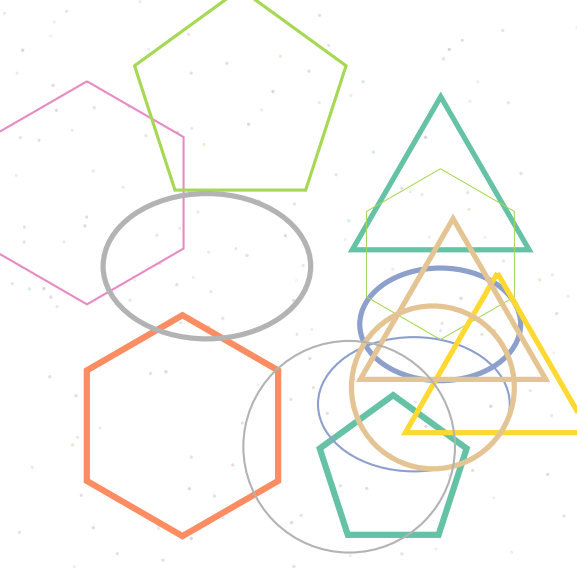[{"shape": "pentagon", "thickness": 3, "radius": 0.67, "center": [0.681, 0.181]}, {"shape": "triangle", "thickness": 2.5, "radius": 0.88, "center": [0.763, 0.655]}, {"shape": "hexagon", "thickness": 3, "radius": 0.96, "center": [0.316, 0.262]}, {"shape": "oval", "thickness": 1, "radius": 0.83, "center": [0.717, 0.299]}, {"shape": "oval", "thickness": 2.5, "radius": 0.7, "center": [0.762, 0.437]}, {"shape": "hexagon", "thickness": 1, "radius": 0.97, "center": [0.151, 0.665]}, {"shape": "hexagon", "thickness": 0.5, "radius": 0.74, "center": [0.763, 0.559]}, {"shape": "pentagon", "thickness": 1.5, "radius": 0.96, "center": [0.416, 0.826]}, {"shape": "triangle", "thickness": 2.5, "radius": 0.92, "center": [0.861, 0.342]}, {"shape": "circle", "thickness": 2.5, "radius": 0.7, "center": [0.75, 0.328]}, {"shape": "triangle", "thickness": 2.5, "radius": 0.93, "center": [0.784, 0.435]}, {"shape": "circle", "thickness": 1, "radius": 0.92, "center": [0.605, 0.226]}, {"shape": "oval", "thickness": 2.5, "radius": 0.9, "center": [0.358, 0.538]}]